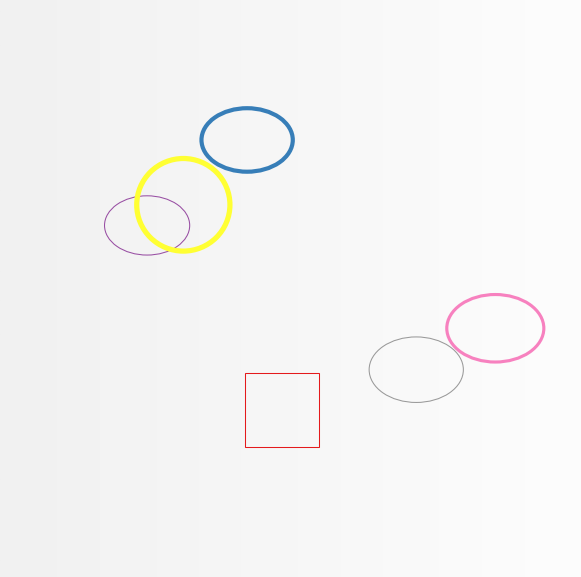[{"shape": "square", "thickness": 0.5, "radius": 0.32, "center": [0.486, 0.288]}, {"shape": "oval", "thickness": 2, "radius": 0.39, "center": [0.425, 0.757]}, {"shape": "oval", "thickness": 0.5, "radius": 0.37, "center": [0.253, 0.609]}, {"shape": "circle", "thickness": 2.5, "radius": 0.4, "center": [0.315, 0.645]}, {"shape": "oval", "thickness": 1.5, "radius": 0.42, "center": [0.852, 0.431]}, {"shape": "oval", "thickness": 0.5, "radius": 0.41, "center": [0.716, 0.359]}]